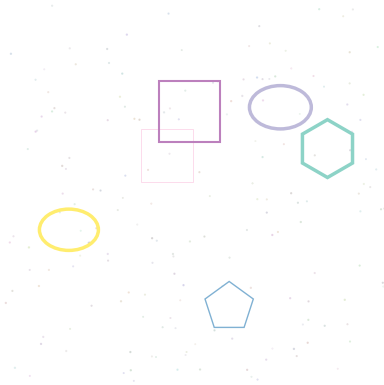[{"shape": "hexagon", "thickness": 2.5, "radius": 0.38, "center": [0.851, 0.614]}, {"shape": "oval", "thickness": 2.5, "radius": 0.4, "center": [0.728, 0.721]}, {"shape": "pentagon", "thickness": 1, "radius": 0.33, "center": [0.595, 0.203]}, {"shape": "square", "thickness": 0.5, "radius": 0.34, "center": [0.434, 0.596]}, {"shape": "square", "thickness": 1.5, "radius": 0.4, "center": [0.492, 0.71]}, {"shape": "oval", "thickness": 2.5, "radius": 0.38, "center": [0.179, 0.403]}]